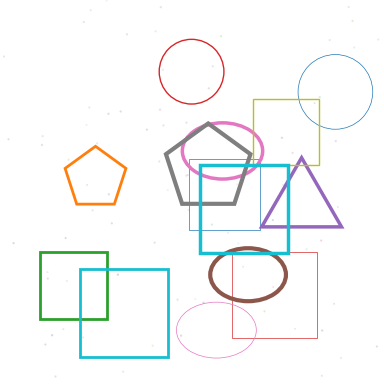[{"shape": "square", "thickness": 0.5, "radius": 0.46, "center": [0.583, 0.495]}, {"shape": "circle", "thickness": 0.5, "radius": 0.48, "center": [0.871, 0.761]}, {"shape": "pentagon", "thickness": 2, "radius": 0.42, "center": [0.248, 0.537]}, {"shape": "square", "thickness": 2, "radius": 0.44, "center": [0.191, 0.259]}, {"shape": "circle", "thickness": 1, "radius": 0.42, "center": [0.498, 0.814]}, {"shape": "square", "thickness": 0.5, "radius": 0.55, "center": [0.713, 0.234]}, {"shape": "triangle", "thickness": 2.5, "radius": 0.6, "center": [0.783, 0.471]}, {"shape": "oval", "thickness": 3, "radius": 0.49, "center": [0.644, 0.286]}, {"shape": "oval", "thickness": 2.5, "radius": 0.52, "center": [0.578, 0.608]}, {"shape": "oval", "thickness": 0.5, "radius": 0.52, "center": [0.562, 0.143]}, {"shape": "pentagon", "thickness": 3, "radius": 0.58, "center": [0.541, 0.564]}, {"shape": "square", "thickness": 1, "radius": 0.43, "center": [0.743, 0.658]}, {"shape": "square", "thickness": 2.5, "radius": 0.57, "center": [0.634, 0.457]}, {"shape": "square", "thickness": 2, "radius": 0.57, "center": [0.322, 0.187]}]